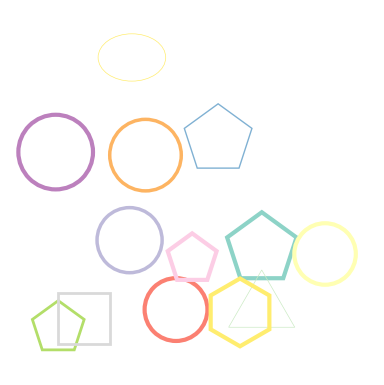[{"shape": "pentagon", "thickness": 3, "radius": 0.47, "center": [0.68, 0.354]}, {"shape": "circle", "thickness": 3, "radius": 0.4, "center": [0.844, 0.34]}, {"shape": "circle", "thickness": 2.5, "radius": 0.42, "center": [0.337, 0.376]}, {"shape": "circle", "thickness": 3, "radius": 0.41, "center": [0.457, 0.196]}, {"shape": "pentagon", "thickness": 1, "radius": 0.46, "center": [0.567, 0.638]}, {"shape": "circle", "thickness": 2.5, "radius": 0.46, "center": [0.378, 0.597]}, {"shape": "pentagon", "thickness": 2, "radius": 0.35, "center": [0.151, 0.148]}, {"shape": "pentagon", "thickness": 3, "radius": 0.33, "center": [0.499, 0.327]}, {"shape": "square", "thickness": 2, "radius": 0.34, "center": [0.218, 0.173]}, {"shape": "circle", "thickness": 3, "radius": 0.48, "center": [0.145, 0.605]}, {"shape": "triangle", "thickness": 0.5, "radius": 0.5, "center": [0.68, 0.2]}, {"shape": "hexagon", "thickness": 3, "radius": 0.44, "center": [0.623, 0.189]}, {"shape": "oval", "thickness": 0.5, "radius": 0.44, "center": [0.343, 0.851]}]